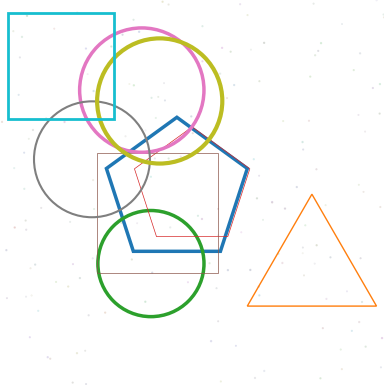[{"shape": "pentagon", "thickness": 2.5, "radius": 0.96, "center": [0.459, 0.503]}, {"shape": "triangle", "thickness": 1, "radius": 0.97, "center": [0.81, 0.302]}, {"shape": "circle", "thickness": 2.5, "radius": 0.69, "center": [0.392, 0.315]}, {"shape": "pentagon", "thickness": 0.5, "radius": 0.79, "center": [0.499, 0.513]}, {"shape": "square", "thickness": 0.5, "radius": 0.78, "center": [0.409, 0.447]}, {"shape": "circle", "thickness": 2.5, "radius": 0.81, "center": [0.368, 0.766]}, {"shape": "circle", "thickness": 1.5, "radius": 0.75, "center": [0.239, 0.586]}, {"shape": "circle", "thickness": 3, "radius": 0.81, "center": [0.415, 0.738]}, {"shape": "square", "thickness": 2, "radius": 0.69, "center": [0.158, 0.828]}]